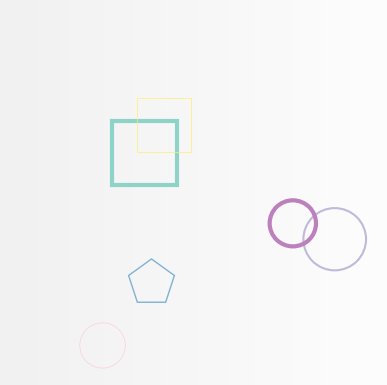[{"shape": "square", "thickness": 3, "radius": 0.41, "center": [0.373, 0.603]}, {"shape": "circle", "thickness": 1.5, "radius": 0.4, "center": [0.864, 0.379]}, {"shape": "pentagon", "thickness": 1, "radius": 0.31, "center": [0.391, 0.265]}, {"shape": "circle", "thickness": 0.5, "radius": 0.29, "center": [0.265, 0.103]}, {"shape": "circle", "thickness": 3, "radius": 0.3, "center": [0.756, 0.42]}, {"shape": "square", "thickness": 0.5, "radius": 0.35, "center": [0.423, 0.675]}]